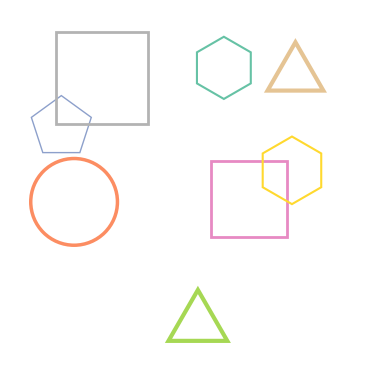[{"shape": "hexagon", "thickness": 1.5, "radius": 0.4, "center": [0.581, 0.824]}, {"shape": "circle", "thickness": 2.5, "radius": 0.56, "center": [0.192, 0.476]}, {"shape": "pentagon", "thickness": 1, "radius": 0.41, "center": [0.159, 0.67]}, {"shape": "square", "thickness": 2, "radius": 0.49, "center": [0.647, 0.483]}, {"shape": "triangle", "thickness": 3, "radius": 0.44, "center": [0.514, 0.159]}, {"shape": "hexagon", "thickness": 1.5, "radius": 0.44, "center": [0.758, 0.558]}, {"shape": "triangle", "thickness": 3, "radius": 0.42, "center": [0.767, 0.807]}, {"shape": "square", "thickness": 2, "radius": 0.6, "center": [0.265, 0.798]}]